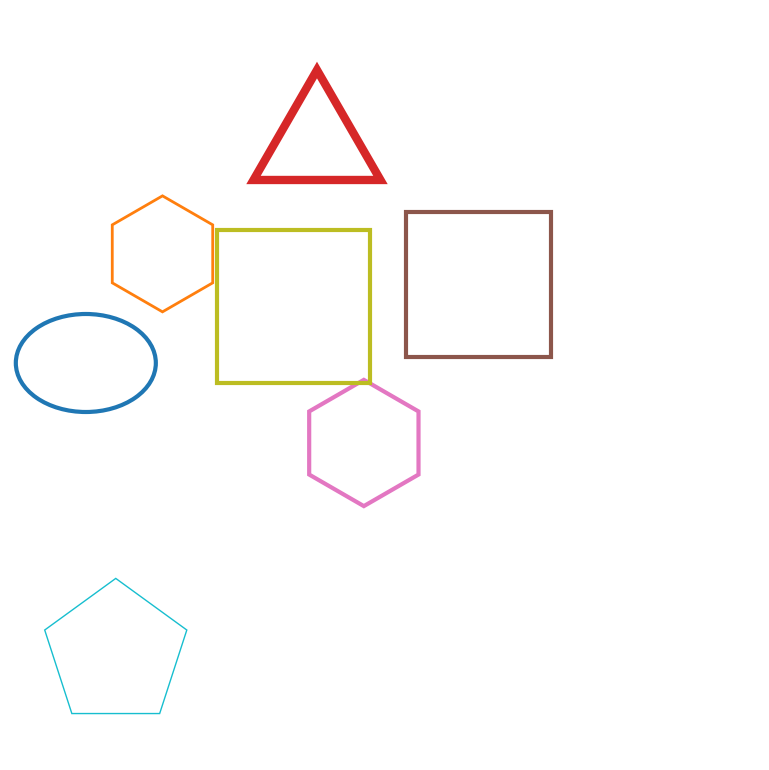[{"shape": "oval", "thickness": 1.5, "radius": 0.45, "center": [0.111, 0.529]}, {"shape": "hexagon", "thickness": 1, "radius": 0.38, "center": [0.211, 0.67]}, {"shape": "triangle", "thickness": 3, "radius": 0.48, "center": [0.412, 0.814]}, {"shape": "square", "thickness": 1.5, "radius": 0.47, "center": [0.621, 0.63]}, {"shape": "hexagon", "thickness": 1.5, "radius": 0.41, "center": [0.473, 0.425]}, {"shape": "square", "thickness": 1.5, "radius": 0.5, "center": [0.382, 0.602]}, {"shape": "pentagon", "thickness": 0.5, "radius": 0.49, "center": [0.15, 0.152]}]